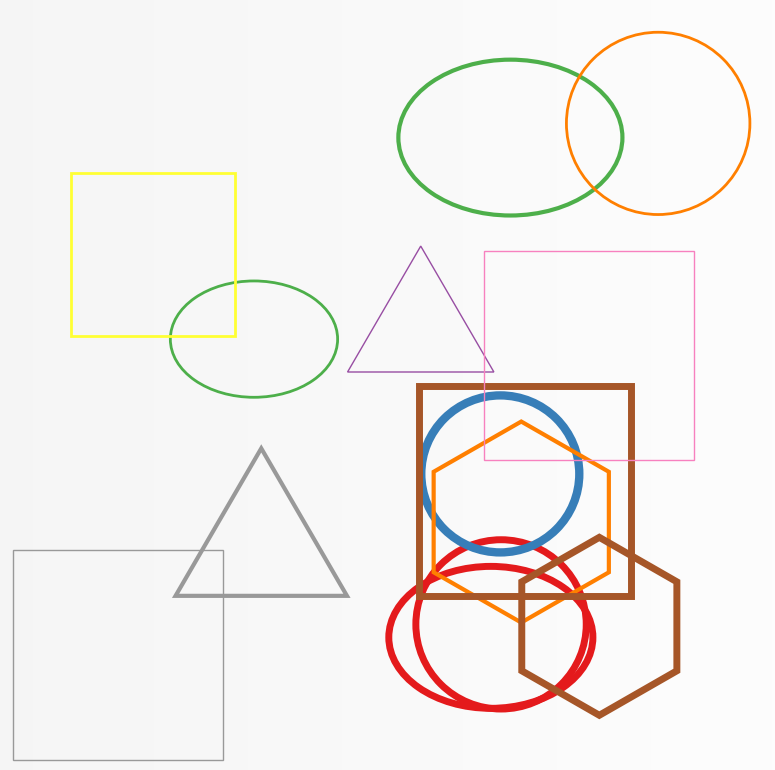[{"shape": "circle", "thickness": 2.5, "radius": 0.55, "center": [0.647, 0.189]}, {"shape": "oval", "thickness": 2.5, "radius": 0.66, "center": [0.633, 0.172]}, {"shape": "circle", "thickness": 3, "radius": 0.51, "center": [0.646, 0.385]}, {"shape": "oval", "thickness": 1.5, "radius": 0.72, "center": [0.659, 0.821]}, {"shape": "oval", "thickness": 1, "radius": 0.54, "center": [0.328, 0.56]}, {"shape": "triangle", "thickness": 0.5, "radius": 0.55, "center": [0.543, 0.571]}, {"shape": "hexagon", "thickness": 1.5, "radius": 0.65, "center": [0.673, 0.322]}, {"shape": "circle", "thickness": 1, "radius": 0.59, "center": [0.849, 0.84]}, {"shape": "square", "thickness": 1, "radius": 0.53, "center": [0.198, 0.669]}, {"shape": "hexagon", "thickness": 2.5, "radius": 0.58, "center": [0.773, 0.187]}, {"shape": "square", "thickness": 2.5, "radius": 0.68, "center": [0.677, 0.362]}, {"shape": "square", "thickness": 0.5, "radius": 0.68, "center": [0.76, 0.538]}, {"shape": "triangle", "thickness": 1.5, "radius": 0.64, "center": [0.337, 0.29]}, {"shape": "square", "thickness": 0.5, "radius": 0.68, "center": [0.152, 0.149]}]